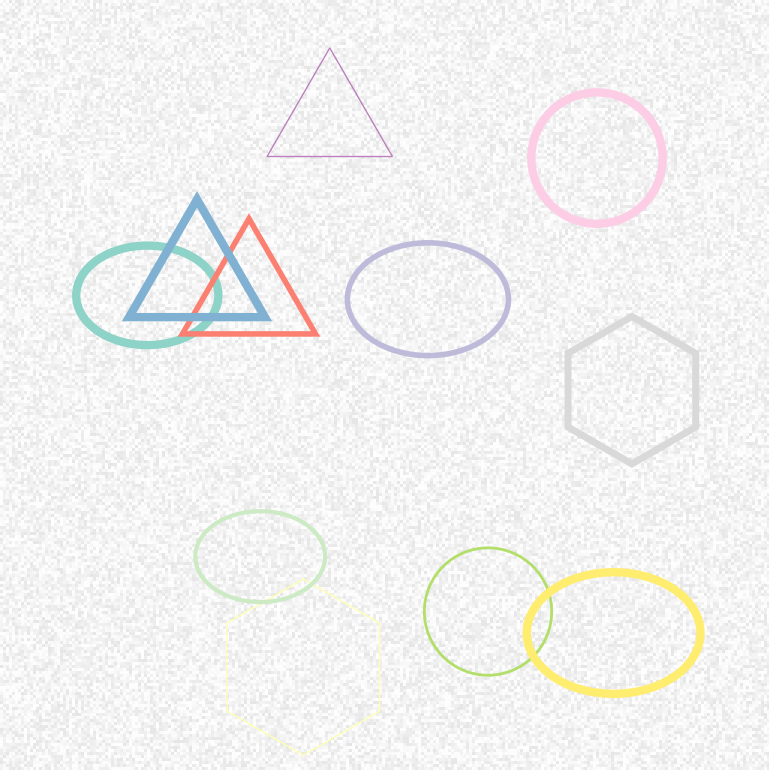[{"shape": "oval", "thickness": 3, "radius": 0.46, "center": [0.191, 0.616]}, {"shape": "hexagon", "thickness": 0.5, "radius": 0.57, "center": [0.394, 0.134]}, {"shape": "oval", "thickness": 2, "radius": 0.52, "center": [0.556, 0.611]}, {"shape": "triangle", "thickness": 2, "radius": 0.5, "center": [0.323, 0.616]}, {"shape": "triangle", "thickness": 3, "radius": 0.51, "center": [0.256, 0.639]}, {"shape": "circle", "thickness": 1, "radius": 0.41, "center": [0.634, 0.206]}, {"shape": "circle", "thickness": 3, "radius": 0.43, "center": [0.775, 0.795]}, {"shape": "hexagon", "thickness": 2.5, "radius": 0.48, "center": [0.821, 0.493]}, {"shape": "triangle", "thickness": 0.5, "radius": 0.47, "center": [0.428, 0.844]}, {"shape": "oval", "thickness": 1.5, "radius": 0.42, "center": [0.338, 0.277]}, {"shape": "oval", "thickness": 3, "radius": 0.56, "center": [0.797, 0.178]}]